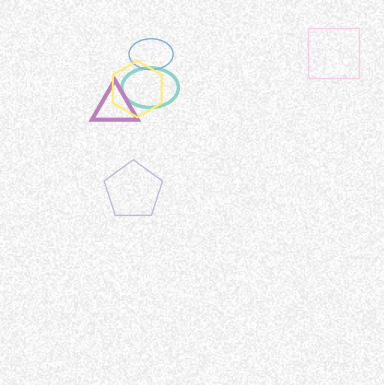[{"shape": "oval", "thickness": 2.5, "radius": 0.37, "center": [0.39, 0.772]}, {"shape": "pentagon", "thickness": 1, "radius": 0.4, "center": [0.346, 0.505]}, {"shape": "oval", "thickness": 1, "radius": 0.29, "center": [0.392, 0.859]}, {"shape": "square", "thickness": 1, "radius": 0.33, "center": [0.866, 0.863]}, {"shape": "triangle", "thickness": 3, "radius": 0.34, "center": [0.298, 0.723]}, {"shape": "hexagon", "thickness": 1.5, "radius": 0.37, "center": [0.357, 0.769]}]